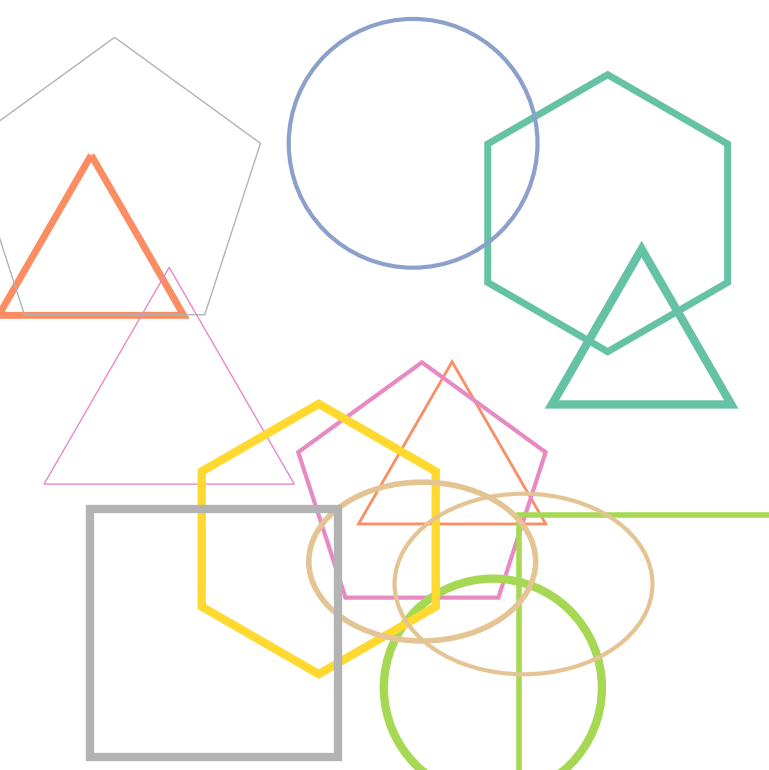[{"shape": "triangle", "thickness": 3, "radius": 0.67, "center": [0.833, 0.542]}, {"shape": "hexagon", "thickness": 2.5, "radius": 0.9, "center": [0.789, 0.723]}, {"shape": "triangle", "thickness": 2.5, "radius": 0.69, "center": [0.118, 0.66]}, {"shape": "triangle", "thickness": 1, "radius": 0.7, "center": [0.587, 0.39]}, {"shape": "circle", "thickness": 1.5, "radius": 0.81, "center": [0.537, 0.814]}, {"shape": "pentagon", "thickness": 1.5, "radius": 0.84, "center": [0.548, 0.361]}, {"shape": "triangle", "thickness": 0.5, "radius": 0.94, "center": [0.22, 0.465]}, {"shape": "square", "thickness": 2, "radius": 0.95, "center": [0.864, 0.141]}, {"shape": "circle", "thickness": 3, "radius": 0.71, "center": [0.64, 0.107]}, {"shape": "hexagon", "thickness": 3, "radius": 0.88, "center": [0.414, 0.3]}, {"shape": "oval", "thickness": 1.5, "radius": 0.84, "center": [0.68, 0.242]}, {"shape": "oval", "thickness": 2, "radius": 0.74, "center": [0.548, 0.271]}, {"shape": "pentagon", "thickness": 0.5, "radius": 1.0, "center": [0.149, 0.752]}, {"shape": "square", "thickness": 3, "radius": 0.81, "center": [0.278, 0.178]}]